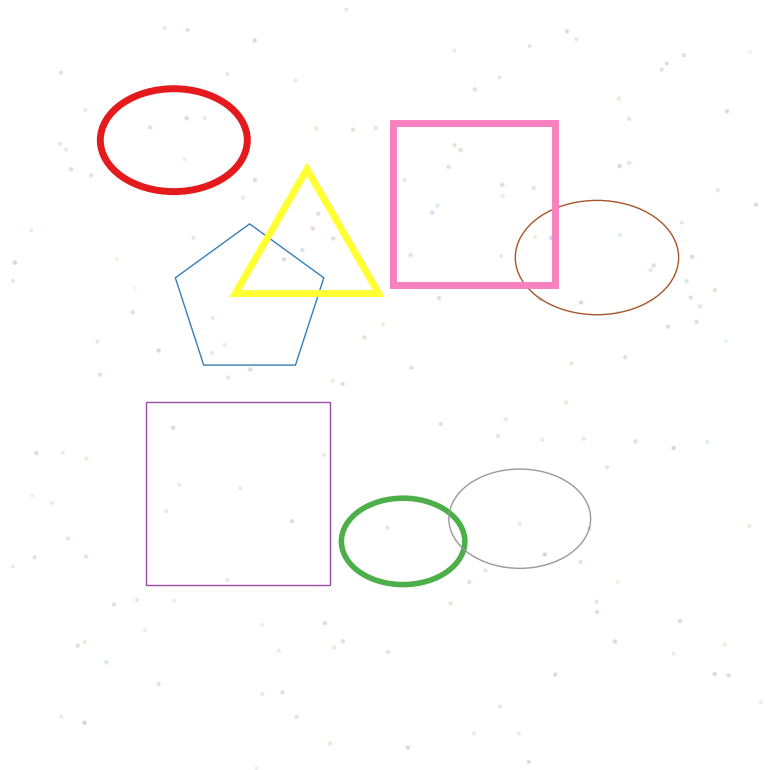[{"shape": "oval", "thickness": 2.5, "radius": 0.48, "center": [0.226, 0.818]}, {"shape": "pentagon", "thickness": 0.5, "radius": 0.51, "center": [0.324, 0.608]}, {"shape": "oval", "thickness": 2, "radius": 0.4, "center": [0.524, 0.297]}, {"shape": "square", "thickness": 0.5, "radius": 0.6, "center": [0.309, 0.359]}, {"shape": "triangle", "thickness": 2.5, "radius": 0.54, "center": [0.399, 0.673]}, {"shape": "oval", "thickness": 0.5, "radius": 0.53, "center": [0.775, 0.666]}, {"shape": "square", "thickness": 2.5, "radius": 0.53, "center": [0.616, 0.735]}, {"shape": "oval", "thickness": 0.5, "radius": 0.46, "center": [0.675, 0.326]}]